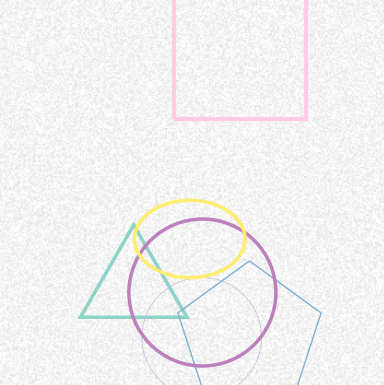[{"shape": "triangle", "thickness": 2.5, "radius": 0.8, "center": [0.347, 0.256]}, {"shape": "circle", "thickness": 0.5, "radius": 0.78, "center": [0.524, 0.124]}, {"shape": "pentagon", "thickness": 1, "radius": 0.98, "center": [0.648, 0.127]}, {"shape": "square", "thickness": 3, "radius": 0.86, "center": [0.624, 0.863]}, {"shape": "circle", "thickness": 2.5, "radius": 0.95, "center": [0.526, 0.24]}, {"shape": "oval", "thickness": 2.5, "radius": 0.72, "center": [0.493, 0.379]}]